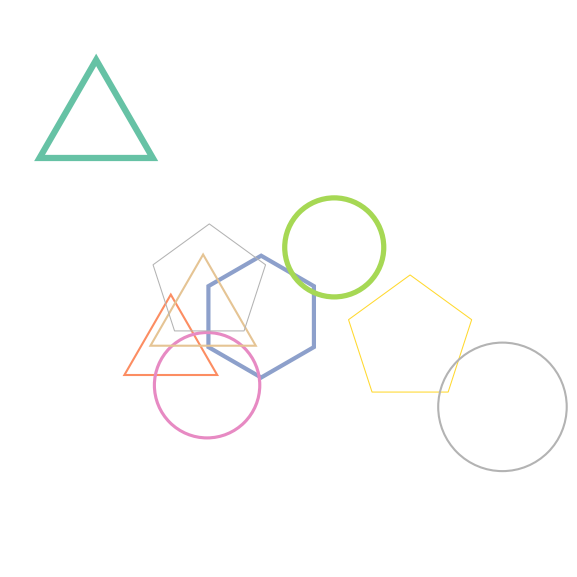[{"shape": "triangle", "thickness": 3, "radius": 0.57, "center": [0.167, 0.782]}, {"shape": "triangle", "thickness": 1, "radius": 0.46, "center": [0.296, 0.396]}, {"shape": "hexagon", "thickness": 2, "radius": 0.53, "center": [0.452, 0.451]}, {"shape": "circle", "thickness": 1.5, "radius": 0.46, "center": [0.359, 0.332]}, {"shape": "circle", "thickness": 2.5, "radius": 0.43, "center": [0.579, 0.571]}, {"shape": "pentagon", "thickness": 0.5, "radius": 0.56, "center": [0.71, 0.411]}, {"shape": "triangle", "thickness": 1, "radius": 0.53, "center": [0.352, 0.453]}, {"shape": "circle", "thickness": 1, "radius": 0.56, "center": [0.87, 0.295]}, {"shape": "pentagon", "thickness": 0.5, "radius": 0.51, "center": [0.362, 0.509]}]